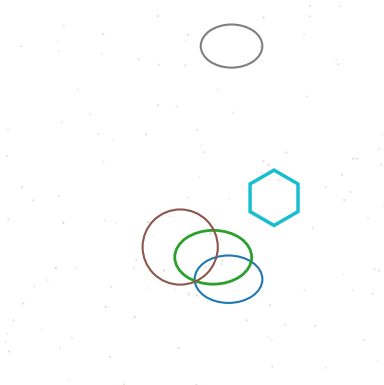[{"shape": "oval", "thickness": 1.5, "radius": 0.44, "center": [0.594, 0.275]}, {"shape": "oval", "thickness": 2, "radius": 0.5, "center": [0.554, 0.332]}, {"shape": "circle", "thickness": 1.5, "radius": 0.49, "center": [0.468, 0.358]}, {"shape": "oval", "thickness": 1.5, "radius": 0.4, "center": [0.601, 0.88]}, {"shape": "hexagon", "thickness": 2.5, "radius": 0.36, "center": [0.712, 0.486]}]